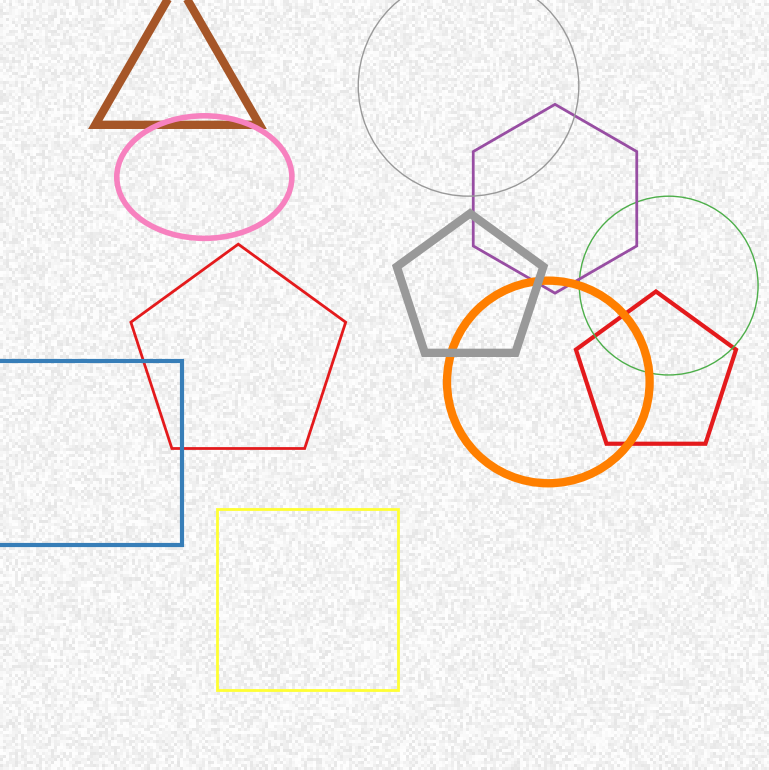[{"shape": "pentagon", "thickness": 1.5, "radius": 0.55, "center": [0.852, 0.512]}, {"shape": "pentagon", "thickness": 1, "radius": 0.73, "center": [0.309, 0.536]}, {"shape": "square", "thickness": 1.5, "radius": 0.6, "center": [0.117, 0.412]}, {"shape": "circle", "thickness": 0.5, "radius": 0.58, "center": [0.868, 0.629]}, {"shape": "hexagon", "thickness": 1, "radius": 0.61, "center": [0.721, 0.742]}, {"shape": "circle", "thickness": 3, "radius": 0.66, "center": [0.712, 0.504]}, {"shape": "square", "thickness": 1, "radius": 0.59, "center": [0.399, 0.221]}, {"shape": "triangle", "thickness": 3, "radius": 0.62, "center": [0.23, 0.9]}, {"shape": "oval", "thickness": 2, "radius": 0.57, "center": [0.265, 0.77]}, {"shape": "pentagon", "thickness": 3, "radius": 0.5, "center": [0.611, 0.623]}, {"shape": "circle", "thickness": 0.5, "radius": 0.72, "center": [0.608, 0.888]}]